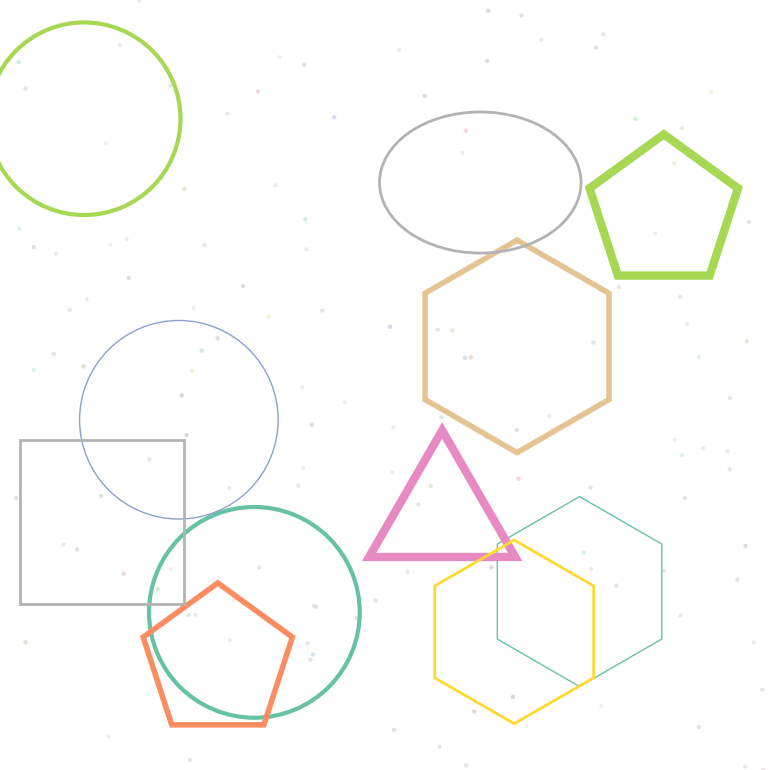[{"shape": "circle", "thickness": 1.5, "radius": 0.68, "center": [0.33, 0.205]}, {"shape": "hexagon", "thickness": 0.5, "radius": 0.62, "center": [0.753, 0.232]}, {"shape": "pentagon", "thickness": 2, "radius": 0.51, "center": [0.283, 0.141]}, {"shape": "circle", "thickness": 0.5, "radius": 0.64, "center": [0.232, 0.455]}, {"shape": "triangle", "thickness": 3, "radius": 0.55, "center": [0.574, 0.331]}, {"shape": "circle", "thickness": 1.5, "radius": 0.63, "center": [0.109, 0.846]}, {"shape": "pentagon", "thickness": 3, "radius": 0.51, "center": [0.862, 0.724]}, {"shape": "hexagon", "thickness": 1, "radius": 0.6, "center": [0.668, 0.179]}, {"shape": "hexagon", "thickness": 2, "radius": 0.69, "center": [0.671, 0.55]}, {"shape": "square", "thickness": 1, "radius": 0.53, "center": [0.132, 0.322]}, {"shape": "oval", "thickness": 1, "radius": 0.65, "center": [0.624, 0.763]}]